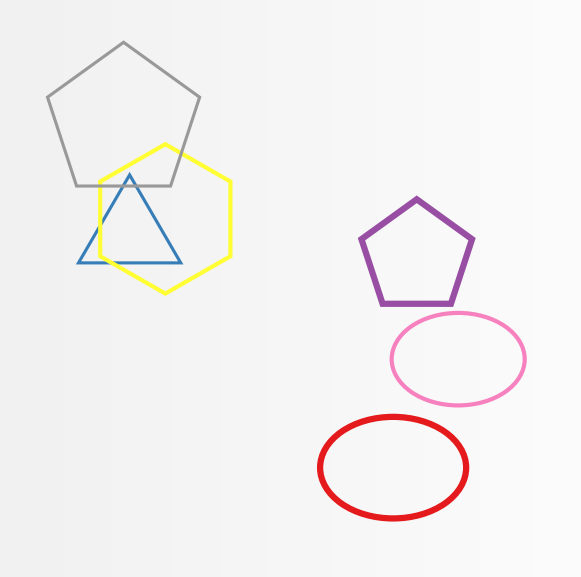[{"shape": "oval", "thickness": 3, "radius": 0.63, "center": [0.676, 0.189]}, {"shape": "triangle", "thickness": 1.5, "radius": 0.51, "center": [0.223, 0.595]}, {"shape": "pentagon", "thickness": 3, "radius": 0.5, "center": [0.717, 0.554]}, {"shape": "hexagon", "thickness": 2, "radius": 0.65, "center": [0.284, 0.62]}, {"shape": "oval", "thickness": 2, "radius": 0.57, "center": [0.788, 0.377]}, {"shape": "pentagon", "thickness": 1.5, "radius": 0.69, "center": [0.213, 0.788]}]